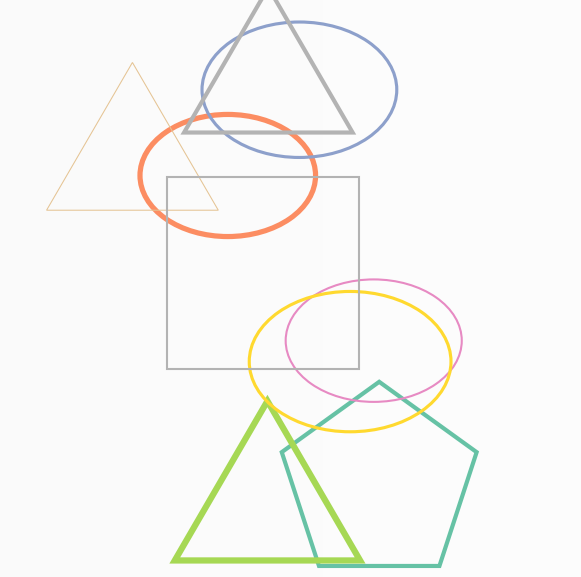[{"shape": "pentagon", "thickness": 2, "radius": 0.88, "center": [0.652, 0.162]}, {"shape": "oval", "thickness": 2.5, "radius": 0.76, "center": [0.392, 0.695]}, {"shape": "oval", "thickness": 1.5, "radius": 0.84, "center": [0.515, 0.844]}, {"shape": "oval", "thickness": 1, "radius": 0.76, "center": [0.643, 0.409]}, {"shape": "triangle", "thickness": 3, "radius": 0.92, "center": [0.46, 0.121]}, {"shape": "oval", "thickness": 1.5, "radius": 0.87, "center": [0.602, 0.373]}, {"shape": "triangle", "thickness": 0.5, "radius": 0.85, "center": [0.228, 0.72]}, {"shape": "triangle", "thickness": 2, "radius": 0.84, "center": [0.462, 0.853]}, {"shape": "square", "thickness": 1, "radius": 0.83, "center": [0.452, 0.526]}]